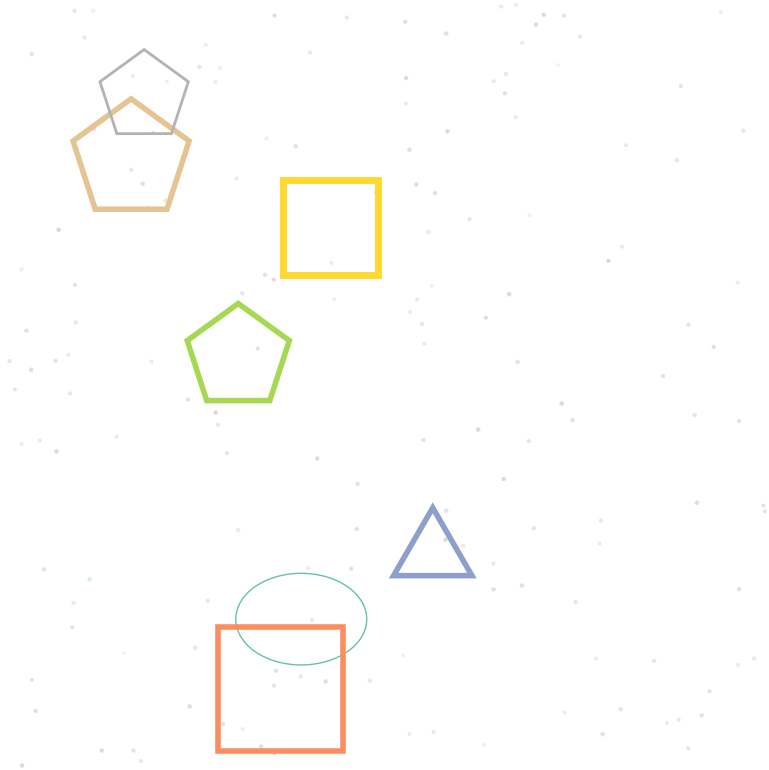[{"shape": "oval", "thickness": 0.5, "radius": 0.43, "center": [0.391, 0.196]}, {"shape": "square", "thickness": 2, "radius": 0.4, "center": [0.364, 0.105]}, {"shape": "triangle", "thickness": 2, "radius": 0.29, "center": [0.562, 0.282]}, {"shape": "pentagon", "thickness": 2, "radius": 0.35, "center": [0.309, 0.536]}, {"shape": "square", "thickness": 2.5, "radius": 0.31, "center": [0.429, 0.704]}, {"shape": "pentagon", "thickness": 2, "radius": 0.4, "center": [0.17, 0.792]}, {"shape": "pentagon", "thickness": 1, "radius": 0.3, "center": [0.187, 0.875]}]